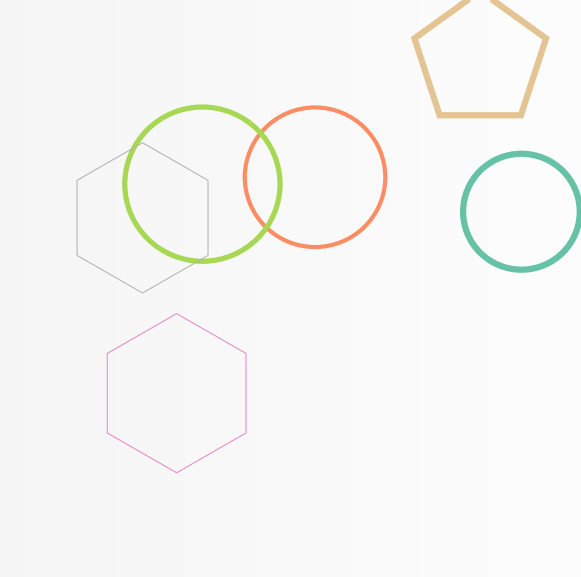[{"shape": "circle", "thickness": 3, "radius": 0.5, "center": [0.897, 0.633]}, {"shape": "circle", "thickness": 2, "radius": 0.6, "center": [0.542, 0.692]}, {"shape": "hexagon", "thickness": 0.5, "radius": 0.69, "center": [0.304, 0.318]}, {"shape": "circle", "thickness": 2.5, "radius": 0.67, "center": [0.348, 0.68]}, {"shape": "pentagon", "thickness": 3, "radius": 0.59, "center": [0.826, 0.896]}, {"shape": "hexagon", "thickness": 0.5, "radius": 0.65, "center": [0.245, 0.622]}]